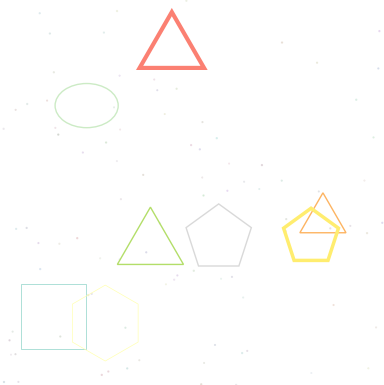[{"shape": "square", "thickness": 0.5, "radius": 0.42, "center": [0.139, 0.178]}, {"shape": "hexagon", "thickness": 0.5, "radius": 0.49, "center": [0.273, 0.161]}, {"shape": "triangle", "thickness": 3, "radius": 0.48, "center": [0.446, 0.872]}, {"shape": "triangle", "thickness": 1, "radius": 0.35, "center": [0.839, 0.43]}, {"shape": "triangle", "thickness": 1, "radius": 0.5, "center": [0.391, 0.363]}, {"shape": "pentagon", "thickness": 1, "radius": 0.45, "center": [0.568, 0.381]}, {"shape": "oval", "thickness": 1, "radius": 0.41, "center": [0.225, 0.726]}, {"shape": "pentagon", "thickness": 2.5, "radius": 0.37, "center": [0.808, 0.384]}]